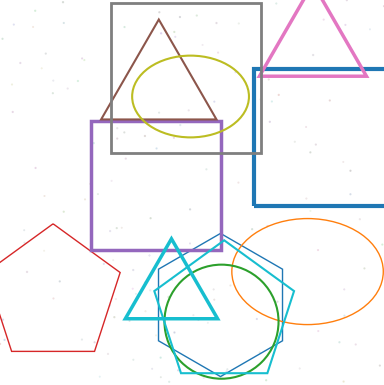[{"shape": "square", "thickness": 3, "radius": 0.89, "center": [0.838, 0.644]}, {"shape": "hexagon", "thickness": 1, "radius": 0.93, "center": [0.573, 0.208]}, {"shape": "oval", "thickness": 1, "radius": 0.98, "center": [0.799, 0.295]}, {"shape": "circle", "thickness": 1.5, "radius": 0.74, "center": [0.575, 0.164]}, {"shape": "pentagon", "thickness": 1, "radius": 0.92, "center": [0.138, 0.236]}, {"shape": "square", "thickness": 2.5, "radius": 0.84, "center": [0.405, 0.518]}, {"shape": "triangle", "thickness": 1.5, "radius": 0.87, "center": [0.412, 0.776]}, {"shape": "triangle", "thickness": 2.5, "radius": 0.8, "center": [0.813, 0.882]}, {"shape": "square", "thickness": 2, "radius": 0.97, "center": [0.483, 0.798]}, {"shape": "oval", "thickness": 1.5, "radius": 0.76, "center": [0.495, 0.749]}, {"shape": "pentagon", "thickness": 1.5, "radius": 0.95, "center": [0.582, 0.185]}, {"shape": "triangle", "thickness": 2.5, "radius": 0.69, "center": [0.445, 0.241]}]